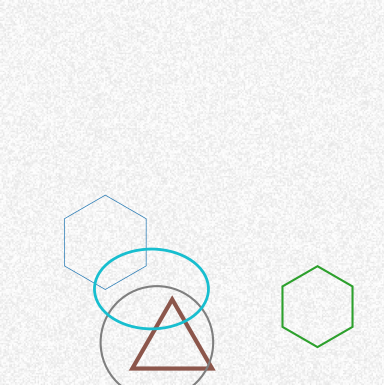[{"shape": "hexagon", "thickness": 0.5, "radius": 0.61, "center": [0.274, 0.371]}, {"shape": "hexagon", "thickness": 1.5, "radius": 0.53, "center": [0.825, 0.204]}, {"shape": "triangle", "thickness": 3, "radius": 0.6, "center": [0.447, 0.103]}, {"shape": "circle", "thickness": 1.5, "radius": 0.73, "center": [0.408, 0.111]}, {"shape": "oval", "thickness": 2, "radius": 0.74, "center": [0.393, 0.249]}]